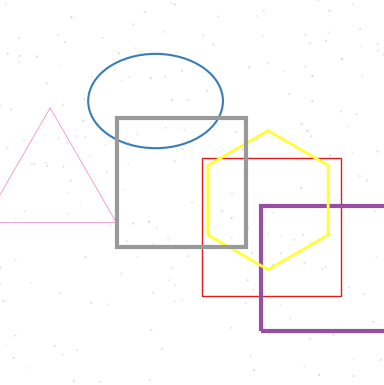[{"shape": "square", "thickness": 1, "radius": 0.9, "center": [0.705, 0.411]}, {"shape": "oval", "thickness": 1.5, "radius": 0.88, "center": [0.404, 0.738]}, {"shape": "square", "thickness": 3, "radius": 0.81, "center": [0.84, 0.304]}, {"shape": "hexagon", "thickness": 2, "radius": 0.9, "center": [0.696, 0.48]}, {"shape": "triangle", "thickness": 0.5, "radius": 0.99, "center": [0.13, 0.521]}, {"shape": "square", "thickness": 3, "radius": 0.84, "center": [0.472, 0.526]}]